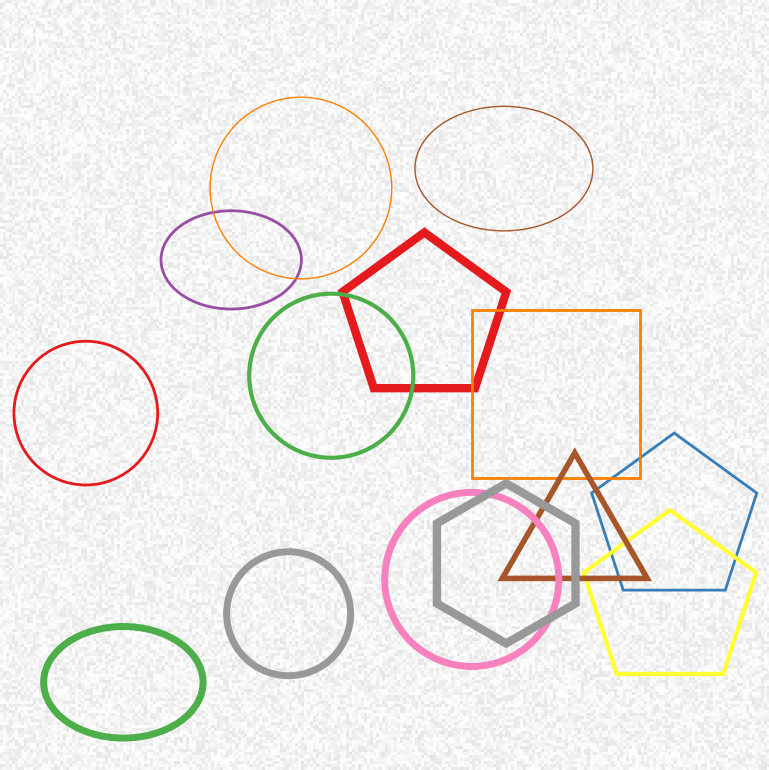[{"shape": "pentagon", "thickness": 3, "radius": 0.56, "center": [0.551, 0.586]}, {"shape": "circle", "thickness": 1, "radius": 0.47, "center": [0.111, 0.463]}, {"shape": "pentagon", "thickness": 1, "radius": 0.56, "center": [0.876, 0.325]}, {"shape": "oval", "thickness": 2.5, "radius": 0.52, "center": [0.16, 0.114]}, {"shape": "circle", "thickness": 1.5, "radius": 0.53, "center": [0.43, 0.512]}, {"shape": "oval", "thickness": 1, "radius": 0.46, "center": [0.3, 0.662]}, {"shape": "circle", "thickness": 0.5, "radius": 0.59, "center": [0.391, 0.756]}, {"shape": "square", "thickness": 1, "radius": 0.54, "center": [0.722, 0.489]}, {"shape": "pentagon", "thickness": 1.5, "radius": 0.59, "center": [0.87, 0.22]}, {"shape": "triangle", "thickness": 2, "radius": 0.54, "center": [0.746, 0.303]}, {"shape": "oval", "thickness": 0.5, "radius": 0.58, "center": [0.654, 0.781]}, {"shape": "circle", "thickness": 2.5, "radius": 0.57, "center": [0.613, 0.248]}, {"shape": "hexagon", "thickness": 3, "radius": 0.52, "center": [0.657, 0.268]}, {"shape": "circle", "thickness": 2.5, "radius": 0.4, "center": [0.375, 0.203]}]